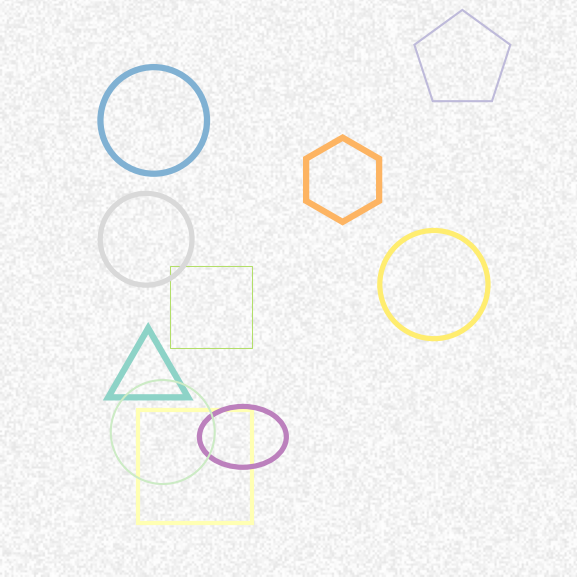[{"shape": "triangle", "thickness": 3, "radius": 0.4, "center": [0.257, 0.351]}, {"shape": "square", "thickness": 2, "radius": 0.49, "center": [0.337, 0.191]}, {"shape": "pentagon", "thickness": 1, "radius": 0.44, "center": [0.801, 0.895]}, {"shape": "circle", "thickness": 3, "radius": 0.46, "center": [0.266, 0.791]}, {"shape": "hexagon", "thickness": 3, "radius": 0.37, "center": [0.593, 0.688]}, {"shape": "square", "thickness": 0.5, "radius": 0.36, "center": [0.365, 0.468]}, {"shape": "circle", "thickness": 2.5, "radius": 0.4, "center": [0.253, 0.585]}, {"shape": "oval", "thickness": 2.5, "radius": 0.38, "center": [0.421, 0.243]}, {"shape": "circle", "thickness": 1, "radius": 0.45, "center": [0.282, 0.251]}, {"shape": "circle", "thickness": 2.5, "radius": 0.47, "center": [0.751, 0.506]}]